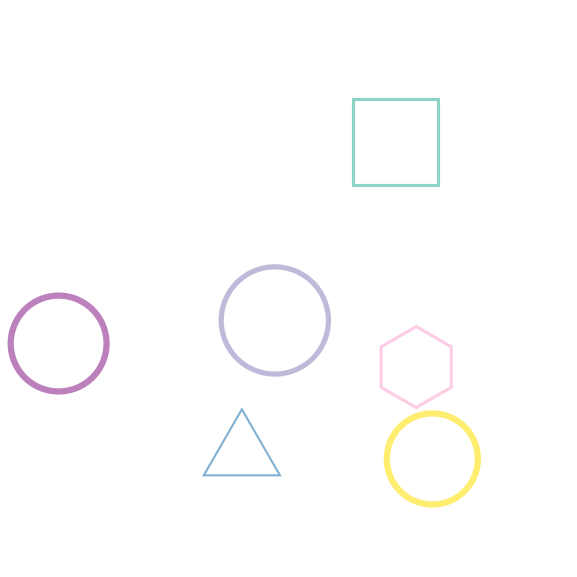[{"shape": "square", "thickness": 1.5, "radius": 0.37, "center": [0.685, 0.753]}, {"shape": "circle", "thickness": 2.5, "radius": 0.46, "center": [0.476, 0.444]}, {"shape": "triangle", "thickness": 1, "radius": 0.38, "center": [0.419, 0.214]}, {"shape": "hexagon", "thickness": 1.5, "radius": 0.35, "center": [0.721, 0.364]}, {"shape": "circle", "thickness": 3, "radius": 0.41, "center": [0.102, 0.404]}, {"shape": "circle", "thickness": 3, "radius": 0.39, "center": [0.749, 0.204]}]